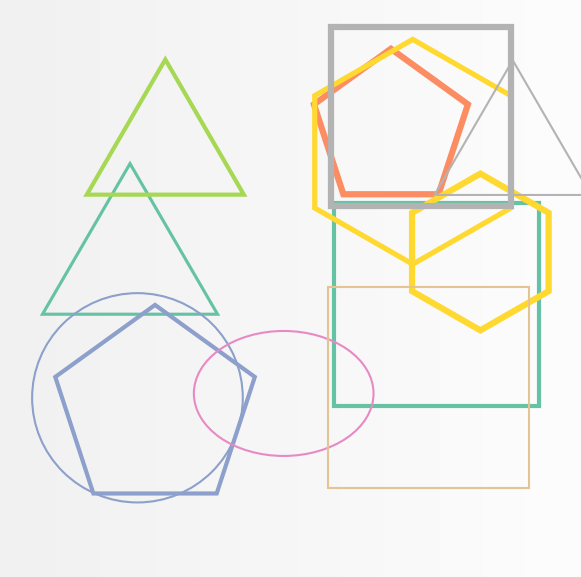[{"shape": "square", "thickness": 2, "radius": 0.88, "center": [0.752, 0.472]}, {"shape": "triangle", "thickness": 1.5, "radius": 0.87, "center": [0.224, 0.542]}, {"shape": "pentagon", "thickness": 3, "radius": 0.7, "center": [0.673, 0.775]}, {"shape": "pentagon", "thickness": 2, "radius": 0.9, "center": [0.267, 0.291]}, {"shape": "circle", "thickness": 1, "radius": 0.91, "center": [0.236, 0.31]}, {"shape": "oval", "thickness": 1, "radius": 0.77, "center": [0.488, 0.318]}, {"shape": "triangle", "thickness": 2, "radius": 0.78, "center": [0.284, 0.74]}, {"shape": "hexagon", "thickness": 3, "radius": 0.68, "center": [0.826, 0.563]}, {"shape": "hexagon", "thickness": 2.5, "radius": 0.97, "center": [0.71, 0.736]}, {"shape": "square", "thickness": 1, "radius": 0.87, "center": [0.737, 0.328]}, {"shape": "triangle", "thickness": 1, "radius": 0.78, "center": [0.882, 0.739]}, {"shape": "square", "thickness": 3, "radius": 0.77, "center": [0.724, 0.797]}]